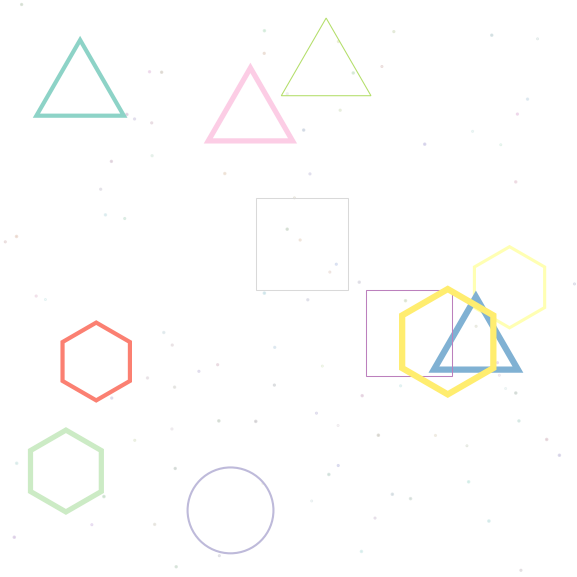[{"shape": "triangle", "thickness": 2, "radius": 0.44, "center": [0.139, 0.843]}, {"shape": "hexagon", "thickness": 1.5, "radius": 0.35, "center": [0.882, 0.502]}, {"shape": "circle", "thickness": 1, "radius": 0.37, "center": [0.399, 0.115]}, {"shape": "hexagon", "thickness": 2, "radius": 0.34, "center": [0.167, 0.373]}, {"shape": "triangle", "thickness": 3, "radius": 0.42, "center": [0.824, 0.401]}, {"shape": "triangle", "thickness": 0.5, "radius": 0.45, "center": [0.565, 0.878]}, {"shape": "triangle", "thickness": 2.5, "radius": 0.42, "center": [0.434, 0.797]}, {"shape": "square", "thickness": 0.5, "radius": 0.4, "center": [0.523, 0.577]}, {"shape": "square", "thickness": 0.5, "radius": 0.38, "center": [0.708, 0.422]}, {"shape": "hexagon", "thickness": 2.5, "radius": 0.35, "center": [0.114, 0.184]}, {"shape": "hexagon", "thickness": 3, "radius": 0.46, "center": [0.775, 0.407]}]